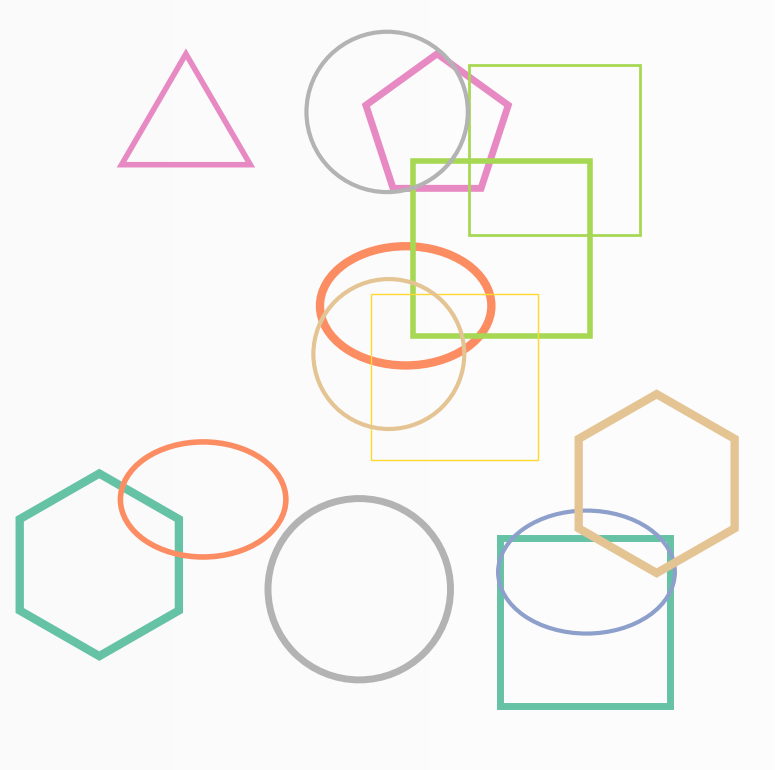[{"shape": "square", "thickness": 2.5, "radius": 0.55, "center": [0.755, 0.192]}, {"shape": "hexagon", "thickness": 3, "radius": 0.59, "center": [0.128, 0.266]}, {"shape": "oval", "thickness": 2, "radius": 0.53, "center": [0.262, 0.351]}, {"shape": "oval", "thickness": 3, "radius": 0.55, "center": [0.523, 0.603]}, {"shape": "oval", "thickness": 1.5, "radius": 0.57, "center": [0.757, 0.257]}, {"shape": "triangle", "thickness": 2, "radius": 0.48, "center": [0.24, 0.834]}, {"shape": "pentagon", "thickness": 2.5, "radius": 0.48, "center": [0.564, 0.834]}, {"shape": "square", "thickness": 1, "radius": 0.55, "center": [0.715, 0.805]}, {"shape": "square", "thickness": 2, "radius": 0.57, "center": [0.647, 0.677]}, {"shape": "square", "thickness": 0.5, "radius": 0.54, "center": [0.586, 0.51]}, {"shape": "hexagon", "thickness": 3, "radius": 0.58, "center": [0.847, 0.372]}, {"shape": "circle", "thickness": 1.5, "radius": 0.49, "center": [0.502, 0.54]}, {"shape": "circle", "thickness": 1.5, "radius": 0.52, "center": [0.5, 0.855]}, {"shape": "circle", "thickness": 2.5, "radius": 0.59, "center": [0.464, 0.235]}]